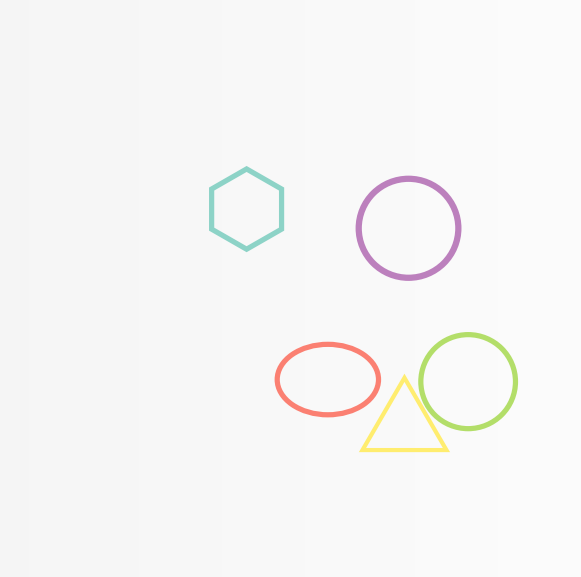[{"shape": "hexagon", "thickness": 2.5, "radius": 0.35, "center": [0.424, 0.637]}, {"shape": "oval", "thickness": 2.5, "radius": 0.44, "center": [0.564, 0.342]}, {"shape": "circle", "thickness": 2.5, "radius": 0.41, "center": [0.805, 0.338]}, {"shape": "circle", "thickness": 3, "radius": 0.43, "center": [0.703, 0.604]}, {"shape": "triangle", "thickness": 2, "radius": 0.42, "center": [0.696, 0.262]}]